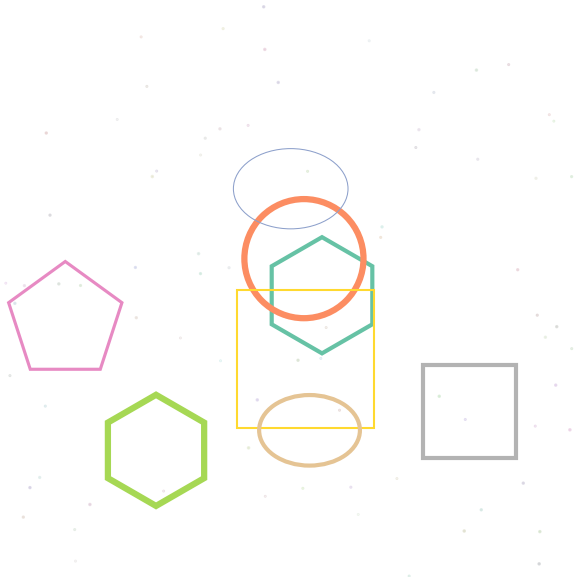[{"shape": "hexagon", "thickness": 2, "radius": 0.5, "center": [0.558, 0.488]}, {"shape": "circle", "thickness": 3, "radius": 0.52, "center": [0.526, 0.551]}, {"shape": "oval", "thickness": 0.5, "radius": 0.5, "center": [0.503, 0.672]}, {"shape": "pentagon", "thickness": 1.5, "radius": 0.52, "center": [0.113, 0.443]}, {"shape": "hexagon", "thickness": 3, "radius": 0.48, "center": [0.27, 0.219]}, {"shape": "square", "thickness": 1, "radius": 0.59, "center": [0.529, 0.378]}, {"shape": "oval", "thickness": 2, "radius": 0.44, "center": [0.536, 0.254]}, {"shape": "square", "thickness": 2, "radius": 0.4, "center": [0.814, 0.287]}]